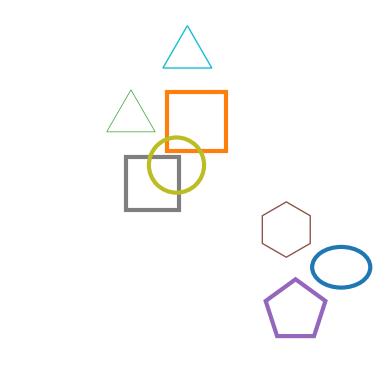[{"shape": "oval", "thickness": 3, "radius": 0.38, "center": [0.886, 0.306]}, {"shape": "square", "thickness": 3, "radius": 0.38, "center": [0.51, 0.685]}, {"shape": "triangle", "thickness": 0.5, "radius": 0.36, "center": [0.34, 0.694]}, {"shape": "pentagon", "thickness": 3, "radius": 0.41, "center": [0.768, 0.193]}, {"shape": "hexagon", "thickness": 1, "radius": 0.36, "center": [0.744, 0.404]}, {"shape": "square", "thickness": 3, "radius": 0.35, "center": [0.395, 0.524]}, {"shape": "circle", "thickness": 3, "radius": 0.36, "center": [0.458, 0.571]}, {"shape": "triangle", "thickness": 1, "radius": 0.37, "center": [0.487, 0.86]}]